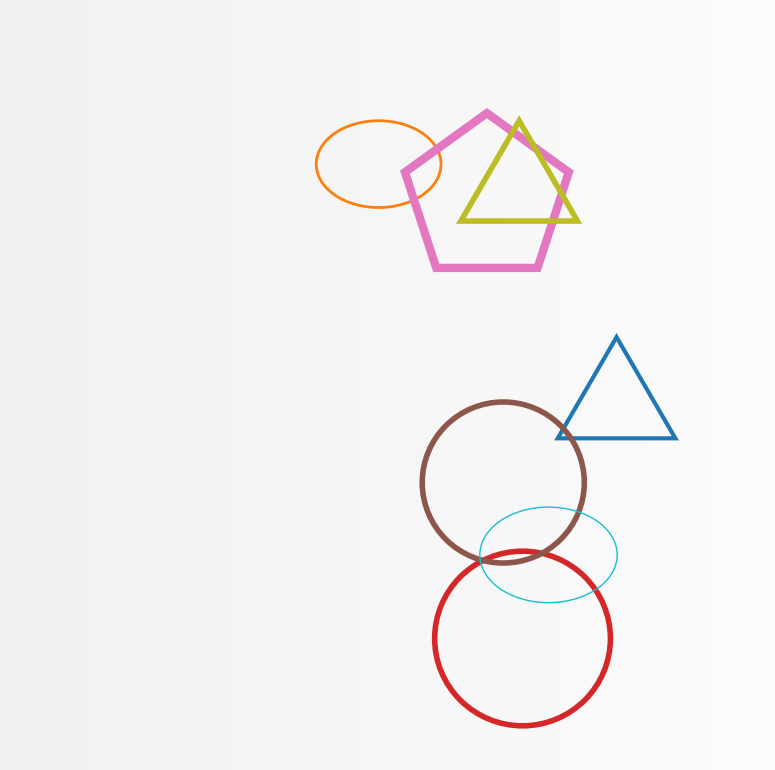[{"shape": "triangle", "thickness": 1.5, "radius": 0.44, "center": [0.796, 0.475]}, {"shape": "oval", "thickness": 1, "radius": 0.4, "center": [0.489, 0.787]}, {"shape": "circle", "thickness": 2, "radius": 0.57, "center": [0.674, 0.171]}, {"shape": "circle", "thickness": 2, "radius": 0.52, "center": [0.649, 0.373]}, {"shape": "pentagon", "thickness": 3, "radius": 0.56, "center": [0.628, 0.742]}, {"shape": "triangle", "thickness": 2, "radius": 0.43, "center": [0.67, 0.756]}, {"shape": "oval", "thickness": 0.5, "radius": 0.44, "center": [0.708, 0.279]}]